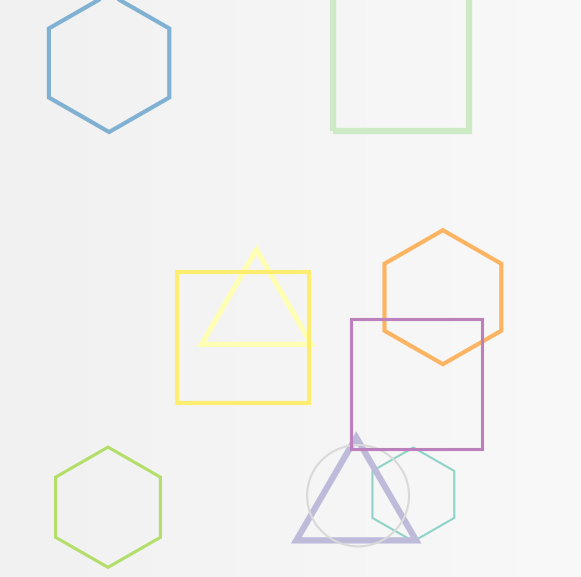[{"shape": "hexagon", "thickness": 1, "radius": 0.41, "center": [0.711, 0.143]}, {"shape": "triangle", "thickness": 2.5, "radius": 0.55, "center": [0.441, 0.458]}, {"shape": "triangle", "thickness": 3, "radius": 0.59, "center": [0.613, 0.123]}, {"shape": "hexagon", "thickness": 2, "radius": 0.6, "center": [0.188, 0.89]}, {"shape": "hexagon", "thickness": 2, "radius": 0.58, "center": [0.762, 0.484]}, {"shape": "hexagon", "thickness": 1.5, "radius": 0.52, "center": [0.186, 0.121]}, {"shape": "circle", "thickness": 1, "radius": 0.44, "center": [0.616, 0.141]}, {"shape": "square", "thickness": 1.5, "radius": 0.56, "center": [0.717, 0.334]}, {"shape": "square", "thickness": 3, "radius": 0.59, "center": [0.69, 0.889]}, {"shape": "square", "thickness": 2, "radius": 0.57, "center": [0.418, 0.415]}]